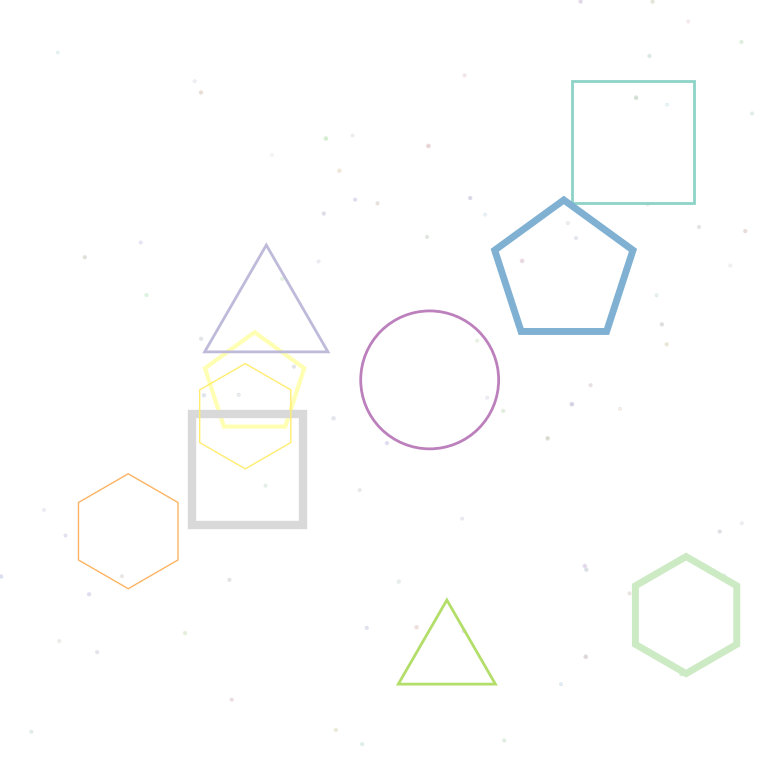[{"shape": "square", "thickness": 1, "radius": 0.4, "center": [0.822, 0.815]}, {"shape": "pentagon", "thickness": 1.5, "radius": 0.34, "center": [0.331, 0.501]}, {"shape": "triangle", "thickness": 1, "radius": 0.46, "center": [0.346, 0.589]}, {"shape": "pentagon", "thickness": 2.5, "radius": 0.47, "center": [0.732, 0.646]}, {"shape": "hexagon", "thickness": 0.5, "radius": 0.37, "center": [0.167, 0.31]}, {"shape": "triangle", "thickness": 1, "radius": 0.36, "center": [0.58, 0.148]}, {"shape": "square", "thickness": 3, "radius": 0.36, "center": [0.321, 0.39]}, {"shape": "circle", "thickness": 1, "radius": 0.45, "center": [0.558, 0.507]}, {"shape": "hexagon", "thickness": 2.5, "radius": 0.38, "center": [0.891, 0.201]}, {"shape": "hexagon", "thickness": 0.5, "radius": 0.34, "center": [0.319, 0.459]}]